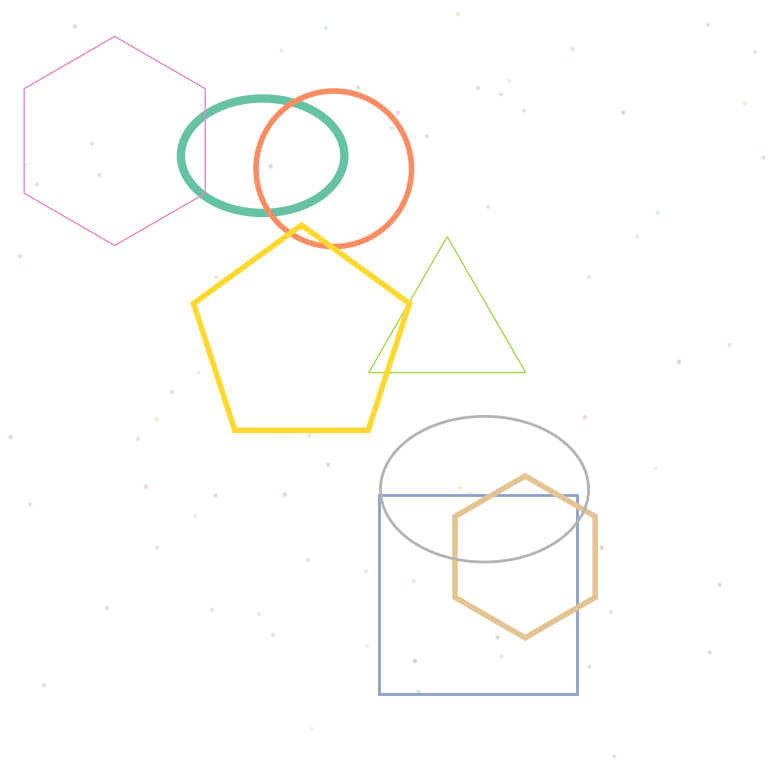[{"shape": "oval", "thickness": 3, "radius": 0.53, "center": [0.341, 0.798]}, {"shape": "circle", "thickness": 2, "radius": 0.5, "center": [0.433, 0.781]}, {"shape": "square", "thickness": 1, "radius": 0.64, "center": [0.621, 0.228]}, {"shape": "hexagon", "thickness": 0.5, "radius": 0.68, "center": [0.149, 0.817]}, {"shape": "triangle", "thickness": 0.5, "radius": 0.59, "center": [0.581, 0.575]}, {"shape": "pentagon", "thickness": 2, "radius": 0.74, "center": [0.392, 0.56]}, {"shape": "hexagon", "thickness": 2, "radius": 0.53, "center": [0.682, 0.277]}, {"shape": "oval", "thickness": 1, "radius": 0.68, "center": [0.629, 0.365]}]